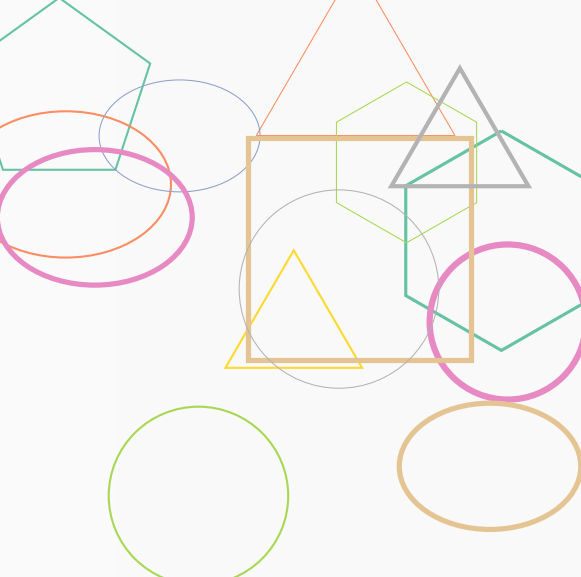[{"shape": "pentagon", "thickness": 1, "radius": 0.82, "center": [0.102, 0.838]}, {"shape": "hexagon", "thickness": 1.5, "radius": 0.95, "center": [0.863, 0.582]}, {"shape": "triangle", "thickness": 0.5, "radius": 0.99, "center": [0.612, 0.863]}, {"shape": "oval", "thickness": 1, "radius": 0.9, "center": [0.113, 0.68]}, {"shape": "oval", "thickness": 0.5, "radius": 0.69, "center": [0.309, 0.764]}, {"shape": "oval", "thickness": 2.5, "radius": 0.84, "center": [0.163, 0.623]}, {"shape": "circle", "thickness": 3, "radius": 0.67, "center": [0.873, 0.442]}, {"shape": "circle", "thickness": 1, "radius": 0.77, "center": [0.341, 0.141]}, {"shape": "hexagon", "thickness": 0.5, "radius": 0.7, "center": [0.699, 0.718]}, {"shape": "triangle", "thickness": 1, "radius": 0.68, "center": [0.505, 0.43]}, {"shape": "square", "thickness": 2.5, "radius": 0.96, "center": [0.619, 0.568]}, {"shape": "oval", "thickness": 2.5, "radius": 0.78, "center": [0.843, 0.192]}, {"shape": "circle", "thickness": 0.5, "radius": 0.86, "center": [0.583, 0.499]}, {"shape": "triangle", "thickness": 2, "radius": 0.68, "center": [0.791, 0.745]}]